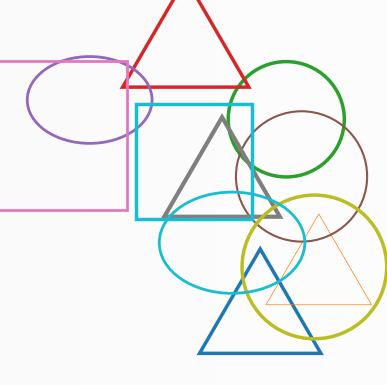[{"shape": "triangle", "thickness": 2.5, "radius": 0.9, "center": [0.672, 0.173]}, {"shape": "triangle", "thickness": 0.5, "radius": 0.79, "center": [0.823, 0.287]}, {"shape": "circle", "thickness": 2.5, "radius": 0.75, "center": [0.739, 0.69]}, {"shape": "triangle", "thickness": 2.5, "radius": 0.94, "center": [0.479, 0.868]}, {"shape": "oval", "thickness": 2, "radius": 0.81, "center": [0.231, 0.74]}, {"shape": "circle", "thickness": 1.5, "radius": 0.85, "center": [0.778, 0.542]}, {"shape": "square", "thickness": 2, "radius": 0.97, "center": [0.134, 0.648]}, {"shape": "triangle", "thickness": 3, "radius": 0.86, "center": [0.573, 0.523]}, {"shape": "circle", "thickness": 2.5, "radius": 0.93, "center": [0.811, 0.307]}, {"shape": "square", "thickness": 2.5, "radius": 0.75, "center": [0.501, 0.581]}, {"shape": "oval", "thickness": 2, "radius": 0.94, "center": [0.599, 0.37]}]